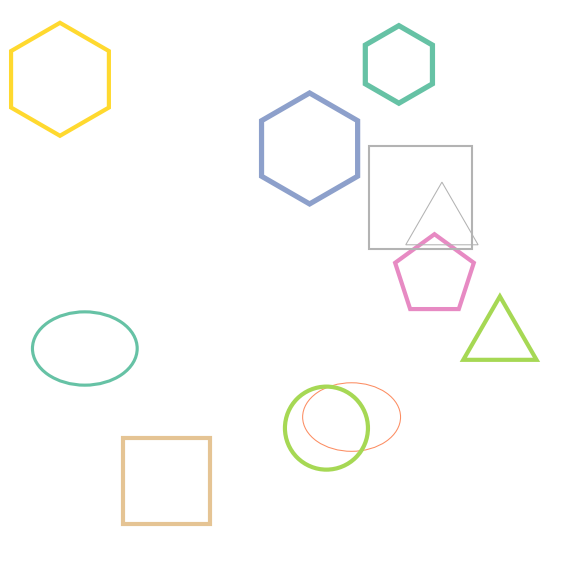[{"shape": "hexagon", "thickness": 2.5, "radius": 0.34, "center": [0.691, 0.888]}, {"shape": "oval", "thickness": 1.5, "radius": 0.45, "center": [0.147, 0.396]}, {"shape": "oval", "thickness": 0.5, "radius": 0.42, "center": [0.609, 0.277]}, {"shape": "hexagon", "thickness": 2.5, "radius": 0.48, "center": [0.536, 0.742]}, {"shape": "pentagon", "thickness": 2, "radius": 0.36, "center": [0.752, 0.522]}, {"shape": "circle", "thickness": 2, "radius": 0.36, "center": [0.565, 0.258]}, {"shape": "triangle", "thickness": 2, "radius": 0.37, "center": [0.866, 0.413]}, {"shape": "hexagon", "thickness": 2, "radius": 0.49, "center": [0.104, 0.862]}, {"shape": "square", "thickness": 2, "radius": 0.38, "center": [0.288, 0.166]}, {"shape": "triangle", "thickness": 0.5, "radius": 0.36, "center": [0.765, 0.611]}, {"shape": "square", "thickness": 1, "radius": 0.44, "center": [0.728, 0.657]}]